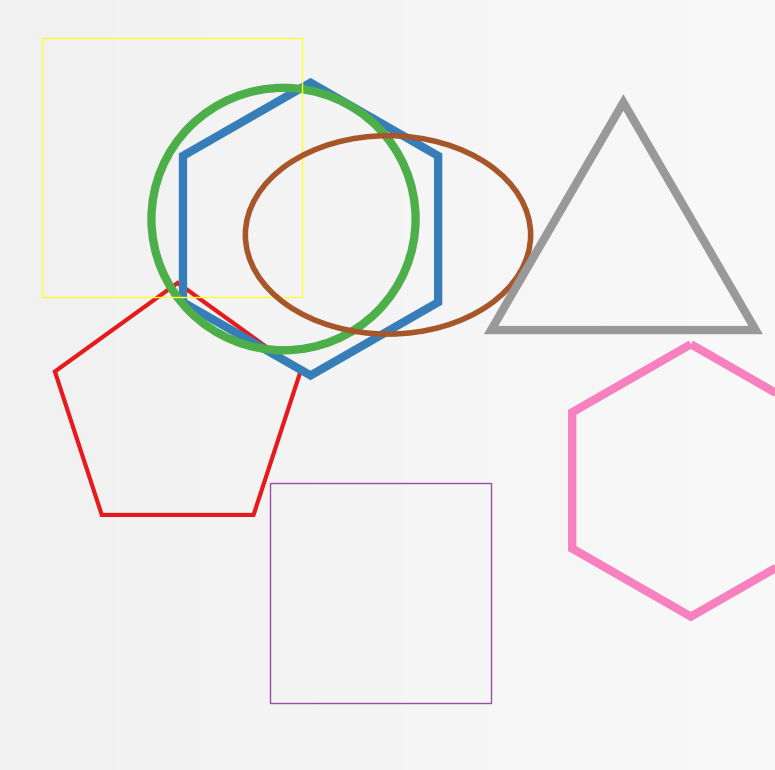[{"shape": "pentagon", "thickness": 1.5, "radius": 0.83, "center": [0.229, 0.466]}, {"shape": "hexagon", "thickness": 3, "radius": 0.95, "center": [0.401, 0.703]}, {"shape": "circle", "thickness": 3, "radius": 0.85, "center": [0.366, 0.715]}, {"shape": "square", "thickness": 0.5, "radius": 0.71, "center": [0.491, 0.23]}, {"shape": "square", "thickness": 0.5, "radius": 0.84, "center": [0.222, 0.782]}, {"shape": "oval", "thickness": 2, "radius": 0.92, "center": [0.501, 0.695]}, {"shape": "hexagon", "thickness": 3, "radius": 0.88, "center": [0.891, 0.376]}, {"shape": "triangle", "thickness": 3, "radius": 0.99, "center": [0.804, 0.67]}]